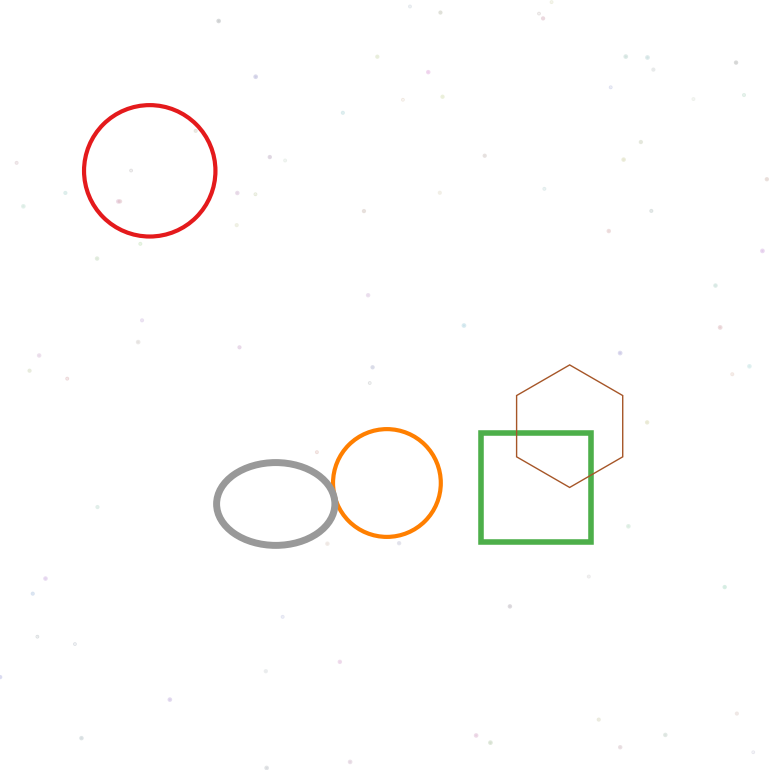[{"shape": "circle", "thickness": 1.5, "radius": 0.43, "center": [0.194, 0.778]}, {"shape": "square", "thickness": 2, "radius": 0.36, "center": [0.697, 0.367]}, {"shape": "circle", "thickness": 1.5, "radius": 0.35, "center": [0.502, 0.373]}, {"shape": "hexagon", "thickness": 0.5, "radius": 0.4, "center": [0.74, 0.447]}, {"shape": "oval", "thickness": 2.5, "radius": 0.38, "center": [0.358, 0.345]}]